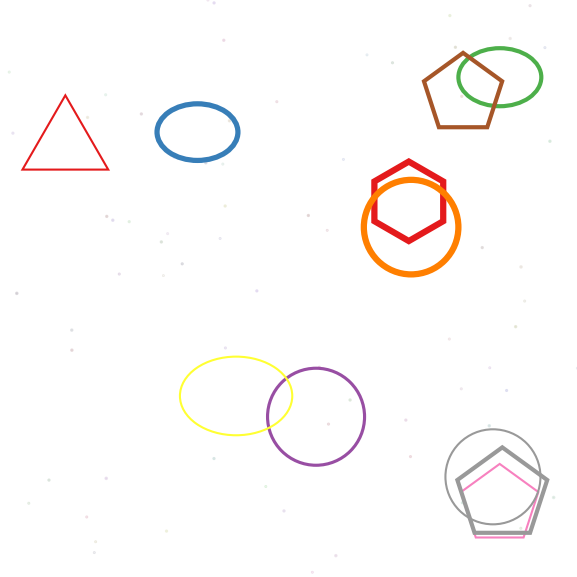[{"shape": "hexagon", "thickness": 3, "radius": 0.34, "center": [0.708, 0.651]}, {"shape": "triangle", "thickness": 1, "radius": 0.43, "center": [0.113, 0.748]}, {"shape": "oval", "thickness": 2.5, "radius": 0.35, "center": [0.342, 0.77]}, {"shape": "oval", "thickness": 2, "radius": 0.36, "center": [0.866, 0.865]}, {"shape": "circle", "thickness": 1.5, "radius": 0.42, "center": [0.547, 0.278]}, {"shape": "circle", "thickness": 3, "radius": 0.41, "center": [0.712, 0.606]}, {"shape": "oval", "thickness": 1, "radius": 0.49, "center": [0.409, 0.314]}, {"shape": "pentagon", "thickness": 2, "radius": 0.36, "center": [0.802, 0.836]}, {"shape": "pentagon", "thickness": 1, "radius": 0.35, "center": [0.865, 0.125]}, {"shape": "pentagon", "thickness": 2, "radius": 0.41, "center": [0.87, 0.143]}, {"shape": "circle", "thickness": 1, "radius": 0.41, "center": [0.854, 0.173]}]